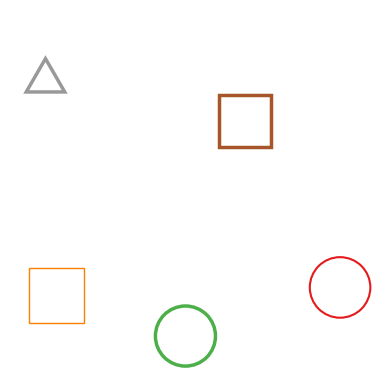[{"shape": "circle", "thickness": 1.5, "radius": 0.39, "center": [0.883, 0.253]}, {"shape": "circle", "thickness": 2.5, "radius": 0.39, "center": [0.482, 0.127]}, {"shape": "square", "thickness": 1, "radius": 0.36, "center": [0.147, 0.232]}, {"shape": "square", "thickness": 2.5, "radius": 0.34, "center": [0.637, 0.685]}, {"shape": "triangle", "thickness": 2.5, "radius": 0.29, "center": [0.118, 0.79]}]